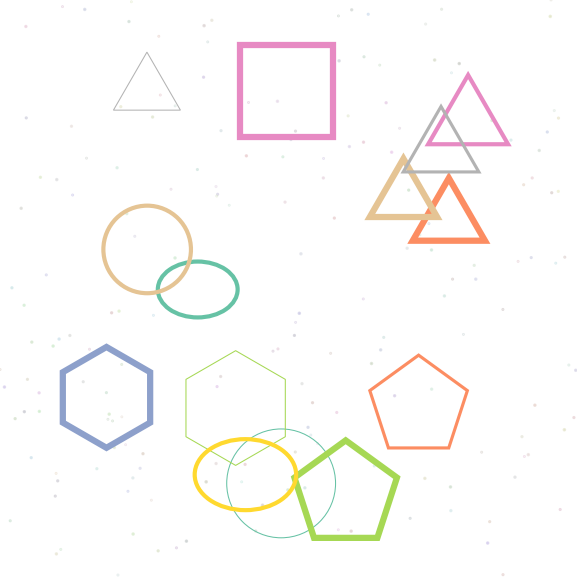[{"shape": "circle", "thickness": 0.5, "radius": 0.47, "center": [0.487, 0.162]}, {"shape": "oval", "thickness": 2, "radius": 0.35, "center": [0.342, 0.498]}, {"shape": "pentagon", "thickness": 1.5, "radius": 0.44, "center": [0.725, 0.295]}, {"shape": "triangle", "thickness": 3, "radius": 0.36, "center": [0.777, 0.618]}, {"shape": "hexagon", "thickness": 3, "radius": 0.44, "center": [0.184, 0.311]}, {"shape": "square", "thickness": 3, "radius": 0.4, "center": [0.496, 0.842]}, {"shape": "triangle", "thickness": 2, "radius": 0.4, "center": [0.811, 0.789]}, {"shape": "hexagon", "thickness": 0.5, "radius": 0.5, "center": [0.408, 0.293]}, {"shape": "pentagon", "thickness": 3, "radius": 0.47, "center": [0.599, 0.143]}, {"shape": "oval", "thickness": 2, "radius": 0.44, "center": [0.425, 0.177]}, {"shape": "circle", "thickness": 2, "radius": 0.38, "center": [0.255, 0.567]}, {"shape": "triangle", "thickness": 3, "radius": 0.34, "center": [0.699, 0.657]}, {"shape": "triangle", "thickness": 1.5, "radius": 0.38, "center": [0.764, 0.739]}, {"shape": "triangle", "thickness": 0.5, "radius": 0.33, "center": [0.254, 0.842]}]